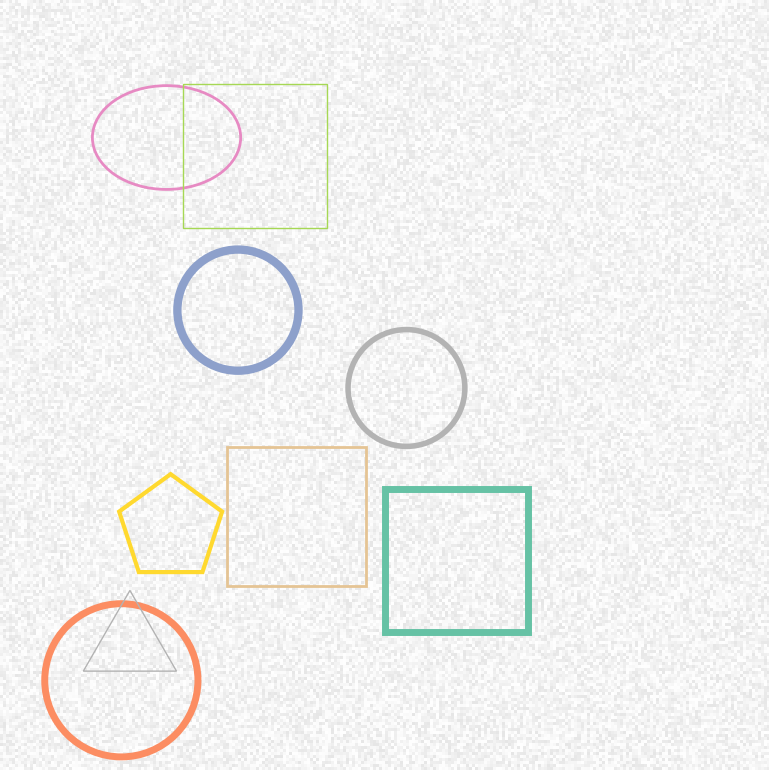[{"shape": "square", "thickness": 2.5, "radius": 0.46, "center": [0.593, 0.273]}, {"shape": "circle", "thickness": 2.5, "radius": 0.5, "center": [0.158, 0.116]}, {"shape": "circle", "thickness": 3, "radius": 0.39, "center": [0.309, 0.597]}, {"shape": "oval", "thickness": 1, "radius": 0.48, "center": [0.216, 0.821]}, {"shape": "square", "thickness": 0.5, "radius": 0.47, "center": [0.331, 0.798]}, {"shape": "pentagon", "thickness": 1.5, "radius": 0.35, "center": [0.222, 0.314]}, {"shape": "square", "thickness": 1, "radius": 0.45, "center": [0.385, 0.329]}, {"shape": "circle", "thickness": 2, "radius": 0.38, "center": [0.528, 0.496]}, {"shape": "triangle", "thickness": 0.5, "radius": 0.35, "center": [0.169, 0.163]}]